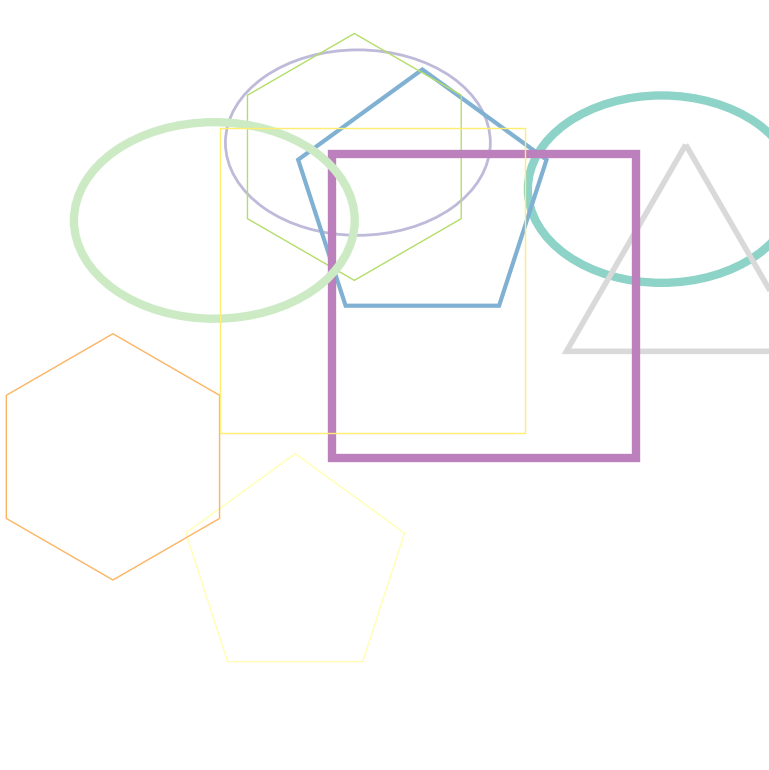[{"shape": "oval", "thickness": 3, "radius": 0.87, "center": [0.859, 0.754]}, {"shape": "pentagon", "thickness": 0.5, "radius": 0.75, "center": [0.383, 0.262]}, {"shape": "oval", "thickness": 1, "radius": 0.86, "center": [0.465, 0.815]}, {"shape": "pentagon", "thickness": 1.5, "radius": 0.85, "center": [0.549, 0.74]}, {"shape": "hexagon", "thickness": 0.5, "radius": 0.8, "center": [0.147, 0.407]}, {"shape": "hexagon", "thickness": 0.5, "radius": 0.8, "center": [0.46, 0.796]}, {"shape": "triangle", "thickness": 2, "radius": 0.89, "center": [0.891, 0.633]}, {"shape": "square", "thickness": 3, "radius": 0.99, "center": [0.629, 0.602]}, {"shape": "oval", "thickness": 3, "radius": 0.91, "center": [0.278, 0.714]}, {"shape": "square", "thickness": 0.5, "radius": 0.99, "center": [0.483, 0.635]}]